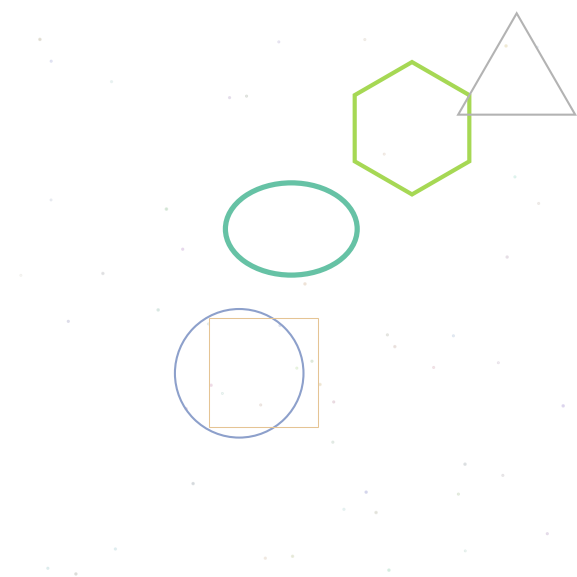[{"shape": "oval", "thickness": 2.5, "radius": 0.57, "center": [0.504, 0.603]}, {"shape": "circle", "thickness": 1, "radius": 0.56, "center": [0.414, 0.353]}, {"shape": "hexagon", "thickness": 2, "radius": 0.57, "center": [0.713, 0.777]}, {"shape": "square", "thickness": 0.5, "radius": 0.47, "center": [0.457, 0.354]}, {"shape": "triangle", "thickness": 1, "radius": 0.59, "center": [0.895, 0.859]}]